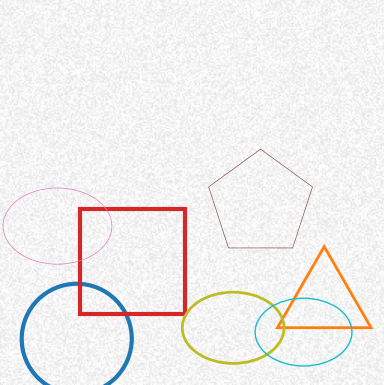[{"shape": "circle", "thickness": 3, "radius": 0.71, "center": [0.199, 0.12]}, {"shape": "triangle", "thickness": 2, "radius": 0.7, "center": [0.842, 0.219]}, {"shape": "square", "thickness": 3, "radius": 0.68, "center": [0.345, 0.32]}, {"shape": "pentagon", "thickness": 0.5, "radius": 0.71, "center": [0.677, 0.471]}, {"shape": "oval", "thickness": 0.5, "radius": 0.71, "center": [0.149, 0.413]}, {"shape": "oval", "thickness": 2, "radius": 0.66, "center": [0.606, 0.149]}, {"shape": "oval", "thickness": 1, "radius": 0.63, "center": [0.788, 0.137]}]